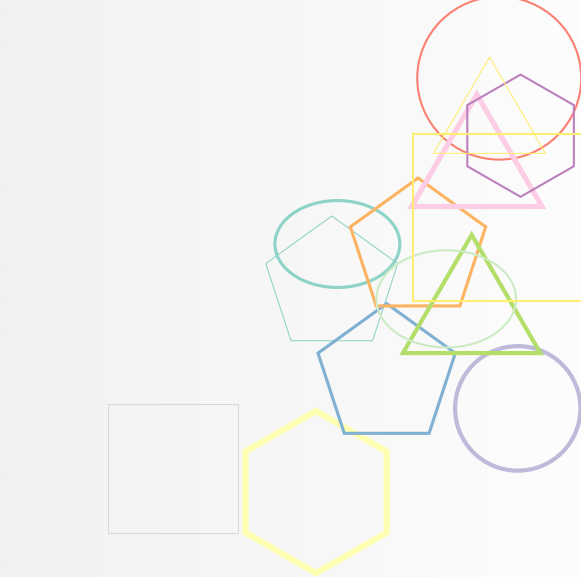[{"shape": "pentagon", "thickness": 0.5, "radius": 0.6, "center": [0.571, 0.506]}, {"shape": "oval", "thickness": 1.5, "radius": 0.54, "center": [0.58, 0.577]}, {"shape": "hexagon", "thickness": 3, "radius": 0.7, "center": [0.544, 0.147]}, {"shape": "circle", "thickness": 2, "radius": 0.54, "center": [0.891, 0.292]}, {"shape": "circle", "thickness": 1, "radius": 0.71, "center": [0.859, 0.864]}, {"shape": "pentagon", "thickness": 1.5, "radius": 0.62, "center": [0.665, 0.349]}, {"shape": "pentagon", "thickness": 1.5, "radius": 0.61, "center": [0.719, 0.568]}, {"shape": "triangle", "thickness": 2, "radius": 0.68, "center": [0.811, 0.456]}, {"shape": "triangle", "thickness": 2.5, "radius": 0.65, "center": [0.82, 0.706]}, {"shape": "square", "thickness": 0.5, "radius": 0.56, "center": [0.298, 0.188]}, {"shape": "hexagon", "thickness": 1, "radius": 0.53, "center": [0.896, 0.764]}, {"shape": "oval", "thickness": 1, "radius": 0.6, "center": [0.768, 0.482]}, {"shape": "triangle", "thickness": 0.5, "radius": 0.56, "center": [0.842, 0.789]}, {"shape": "square", "thickness": 1, "radius": 0.72, "center": [0.856, 0.622]}]